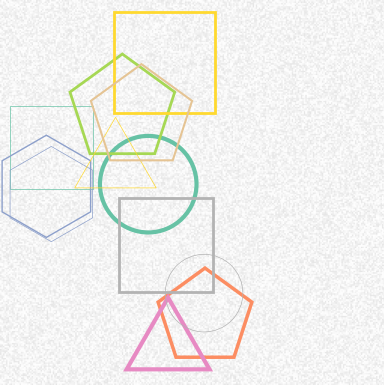[{"shape": "circle", "thickness": 3, "radius": 0.63, "center": [0.385, 0.522]}, {"shape": "square", "thickness": 0.5, "radius": 0.54, "center": [0.134, 0.616]}, {"shape": "pentagon", "thickness": 2.5, "radius": 0.64, "center": [0.532, 0.176]}, {"shape": "hexagon", "thickness": 1, "radius": 0.66, "center": [0.12, 0.516]}, {"shape": "hexagon", "thickness": 0.5, "radius": 0.62, "center": [0.133, 0.496]}, {"shape": "triangle", "thickness": 3, "radius": 0.62, "center": [0.437, 0.103]}, {"shape": "pentagon", "thickness": 2, "radius": 0.72, "center": [0.318, 0.717]}, {"shape": "triangle", "thickness": 0.5, "radius": 0.61, "center": [0.3, 0.573]}, {"shape": "square", "thickness": 2, "radius": 0.66, "center": [0.427, 0.839]}, {"shape": "pentagon", "thickness": 1.5, "radius": 0.69, "center": [0.367, 0.695]}, {"shape": "circle", "thickness": 0.5, "radius": 0.5, "center": [0.53, 0.239]}, {"shape": "square", "thickness": 2, "radius": 0.61, "center": [0.431, 0.363]}]